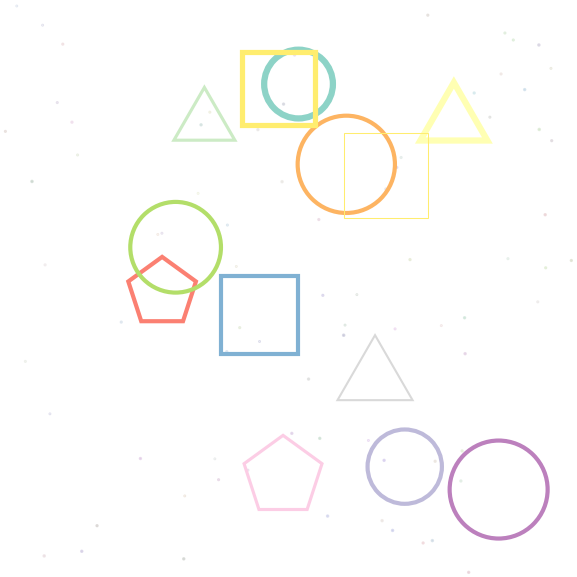[{"shape": "circle", "thickness": 3, "radius": 0.3, "center": [0.517, 0.854]}, {"shape": "triangle", "thickness": 3, "radius": 0.34, "center": [0.786, 0.789]}, {"shape": "circle", "thickness": 2, "radius": 0.32, "center": [0.701, 0.191]}, {"shape": "pentagon", "thickness": 2, "radius": 0.31, "center": [0.281, 0.493]}, {"shape": "square", "thickness": 2, "radius": 0.34, "center": [0.449, 0.454]}, {"shape": "circle", "thickness": 2, "radius": 0.42, "center": [0.6, 0.715]}, {"shape": "circle", "thickness": 2, "radius": 0.39, "center": [0.304, 0.571]}, {"shape": "pentagon", "thickness": 1.5, "radius": 0.35, "center": [0.49, 0.174]}, {"shape": "triangle", "thickness": 1, "radius": 0.38, "center": [0.649, 0.344]}, {"shape": "circle", "thickness": 2, "radius": 0.42, "center": [0.863, 0.151]}, {"shape": "triangle", "thickness": 1.5, "radius": 0.3, "center": [0.354, 0.787]}, {"shape": "square", "thickness": 2.5, "radius": 0.32, "center": [0.483, 0.845]}, {"shape": "square", "thickness": 0.5, "radius": 0.37, "center": [0.669, 0.695]}]